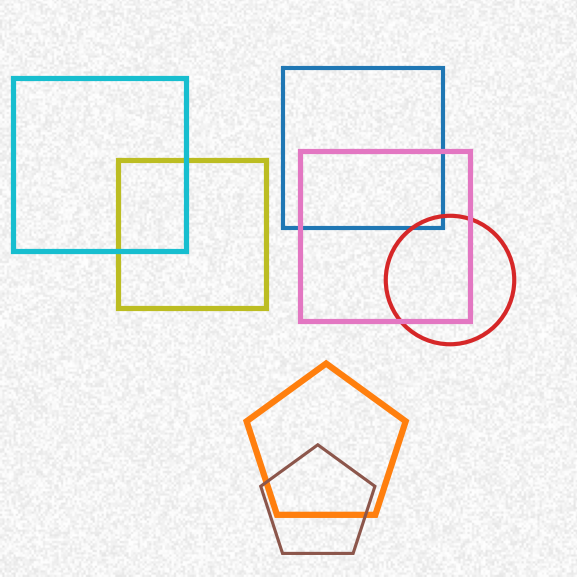[{"shape": "square", "thickness": 2, "radius": 0.69, "center": [0.628, 0.743]}, {"shape": "pentagon", "thickness": 3, "radius": 0.72, "center": [0.565, 0.225]}, {"shape": "circle", "thickness": 2, "radius": 0.56, "center": [0.779, 0.514]}, {"shape": "pentagon", "thickness": 1.5, "radius": 0.52, "center": [0.55, 0.125]}, {"shape": "square", "thickness": 2.5, "radius": 0.74, "center": [0.667, 0.591]}, {"shape": "square", "thickness": 2.5, "radius": 0.64, "center": [0.333, 0.594]}, {"shape": "square", "thickness": 2.5, "radius": 0.75, "center": [0.172, 0.715]}]